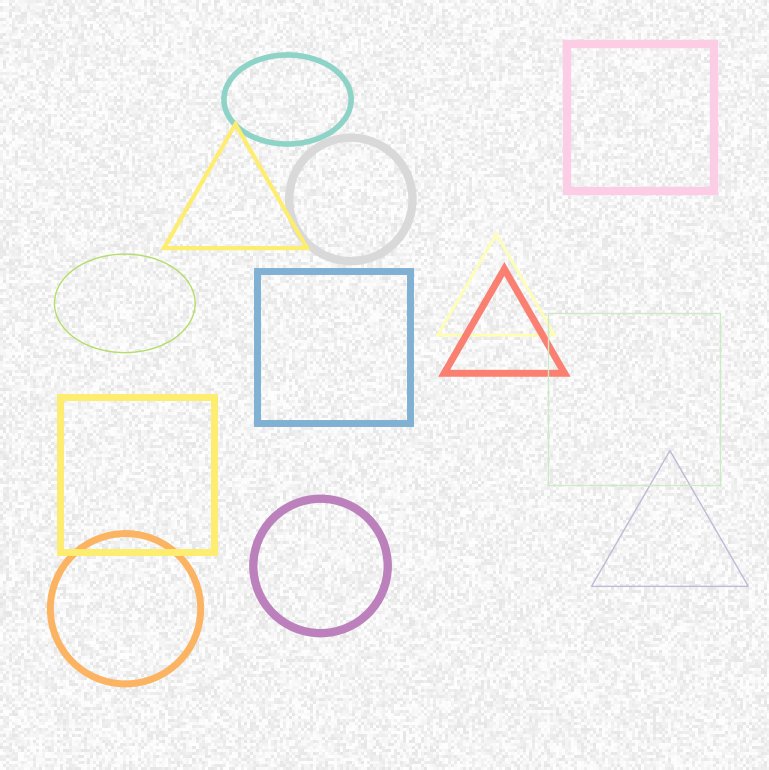[{"shape": "oval", "thickness": 2, "radius": 0.41, "center": [0.373, 0.871]}, {"shape": "triangle", "thickness": 1, "radius": 0.44, "center": [0.644, 0.609]}, {"shape": "triangle", "thickness": 0.5, "radius": 0.59, "center": [0.87, 0.297]}, {"shape": "triangle", "thickness": 2.5, "radius": 0.45, "center": [0.655, 0.56]}, {"shape": "square", "thickness": 2.5, "radius": 0.5, "center": [0.433, 0.549]}, {"shape": "circle", "thickness": 2.5, "radius": 0.49, "center": [0.163, 0.209]}, {"shape": "oval", "thickness": 0.5, "radius": 0.46, "center": [0.162, 0.606]}, {"shape": "square", "thickness": 3, "radius": 0.48, "center": [0.831, 0.847]}, {"shape": "circle", "thickness": 3, "radius": 0.4, "center": [0.456, 0.741]}, {"shape": "circle", "thickness": 3, "radius": 0.44, "center": [0.416, 0.265]}, {"shape": "square", "thickness": 0.5, "radius": 0.56, "center": [0.824, 0.482]}, {"shape": "square", "thickness": 2.5, "radius": 0.5, "center": [0.178, 0.384]}, {"shape": "triangle", "thickness": 1.5, "radius": 0.54, "center": [0.306, 0.731]}]